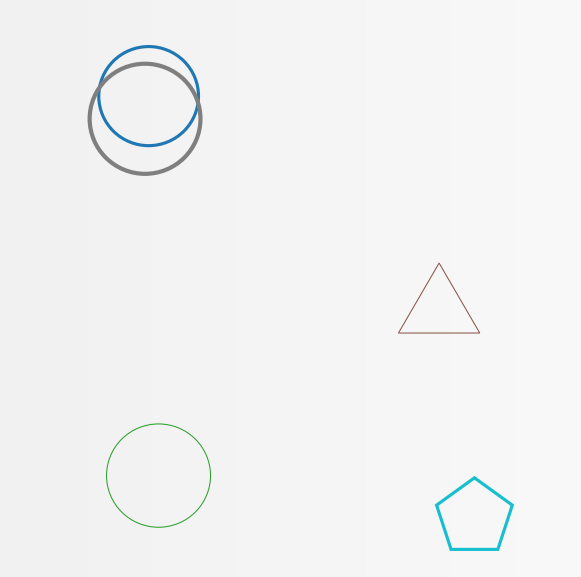[{"shape": "circle", "thickness": 1.5, "radius": 0.43, "center": [0.256, 0.833]}, {"shape": "circle", "thickness": 0.5, "radius": 0.45, "center": [0.273, 0.176]}, {"shape": "triangle", "thickness": 0.5, "radius": 0.4, "center": [0.755, 0.463]}, {"shape": "circle", "thickness": 2, "radius": 0.48, "center": [0.25, 0.793]}, {"shape": "pentagon", "thickness": 1.5, "radius": 0.34, "center": [0.816, 0.103]}]